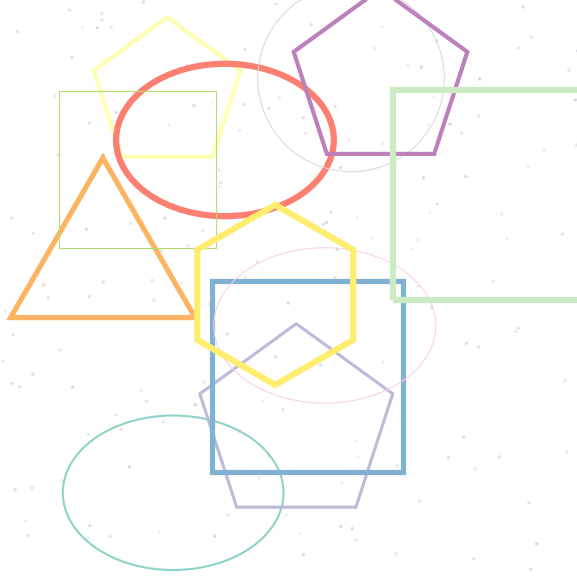[{"shape": "oval", "thickness": 1, "radius": 0.96, "center": [0.3, 0.146]}, {"shape": "pentagon", "thickness": 2, "radius": 0.67, "center": [0.289, 0.836]}, {"shape": "pentagon", "thickness": 1.5, "radius": 0.88, "center": [0.513, 0.263]}, {"shape": "oval", "thickness": 3, "radius": 0.94, "center": [0.39, 0.757]}, {"shape": "square", "thickness": 2.5, "radius": 0.83, "center": [0.533, 0.348]}, {"shape": "triangle", "thickness": 2.5, "radius": 0.92, "center": [0.178, 0.541]}, {"shape": "square", "thickness": 0.5, "radius": 0.68, "center": [0.238, 0.706]}, {"shape": "oval", "thickness": 0.5, "radius": 0.96, "center": [0.562, 0.436]}, {"shape": "circle", "thickness": 0.5, "radius": 0.81, "center": [0.608, 0.863]}, {"shape": "pentagon", "thickness": 2, "radius": 0.79, "center": [0.659, 0.86]}, {"shape": "square", "thickness": 3, "radius": 0.91, "center": [0.864, 0.662]}, {"shape": "hexagon", "thickness": 3, "radius": 0.78, "center": [0.477, 0.489]}]